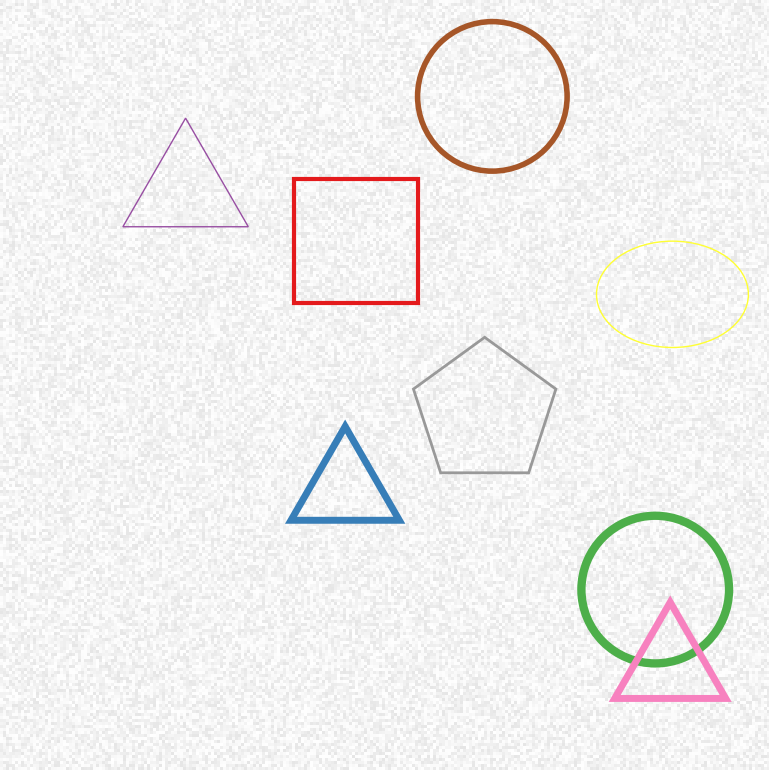[{"shape": "square", "thickness": 1.5, "radius": 0.4, "center": [0.463, 0.687]}, {"shape": "triangle", "thickness": 2.5, "radius": 0.41, "center": [0.448, 0.365]}, {"shape": "circle", "thickness": 3, "radius": 0.48, "center": [0.851, 0.234]}, {"shape": "triangle", "thickness": 0.5, "radius": 0.47, "center": [0.241, 0.753]}, {"shape": "oval", "thickness": 0.5, "radius": 0.49, "center": [0.873, 0.618]}, {"shape": "circle", "thickness": 2, "radius": 0.49, "center": [0.639, 0.875]}, {"shape": "triangle", "thickness": 2.5, "radius": 0.42, "center": [0.87, 0.135]}, {"shape": "pentagon", "thickness": 1, "radius": 0.49, "center": [0.629, 0.465]}]